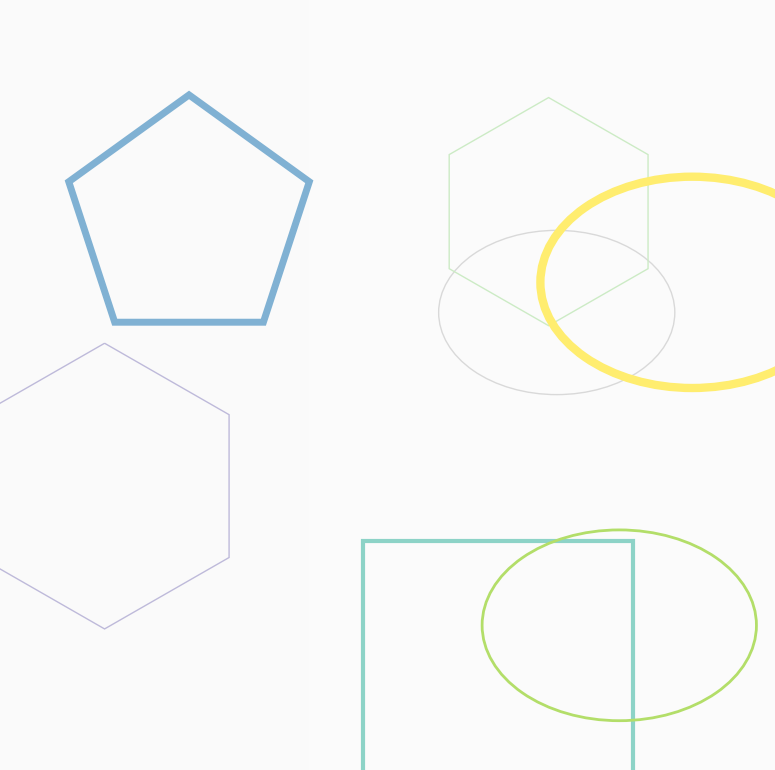[{"shape": "square", "thickness": 1.5, "radius": 0.87, "center": [0.643, 0.123]}, {"shape": "hexagon", "thickness": 0.5, "radius": 0.93, "center": [0.135, 0.369]}, {"shape": "pentagon", "thickness": 2.5, "radius": 0.82, "center": [0.244, 0.714]}, {"shape": "oval", "thickness": 1, "radius": 0.88, "center": [0.799, 0.188]}, {"shape": "oval", "thickness": 0.5, "radius": 0.76, "center": [0.718, 0.594]}, {"shape": "hexagon", "thickness": 0.5, "radius": 0.74, "center": [0.708, 0.725]}, {"shape": "oval", "thickness": 3, "radius": 0.98, "center": [0.893, 0.633]}]